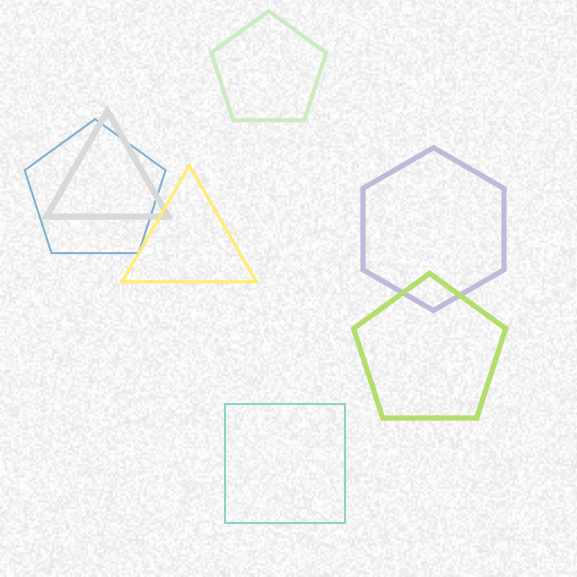[{"shape": "square", "thickness": 1, "radius": 0.52, "center": [0.494, 0.196]}, {"shape": "hexagon", "thickness": 2.5, "radius": 0.7, "center": [0.751, 0.602]}, {"shape": "pentagon", "thickness": 1, "radius": 0.64, "center": [0.165, 0.665]}, {"shape": "pentagon", "thickness": 2.5, "radius": 0.69, "center": [0.744, 0.387]}, {"shape": "triangle", "thickness": 3, "radius": 0.61, "center": [0.186, 0.685]}, {"shape": "pentagon", "thickness": 2, "radius": 0.52, "center": [0.465, 0.875]}, {"shape": "triangle", "thickness": 1.5, "radius": 0.67, "center": [0.328, 0.578]}]